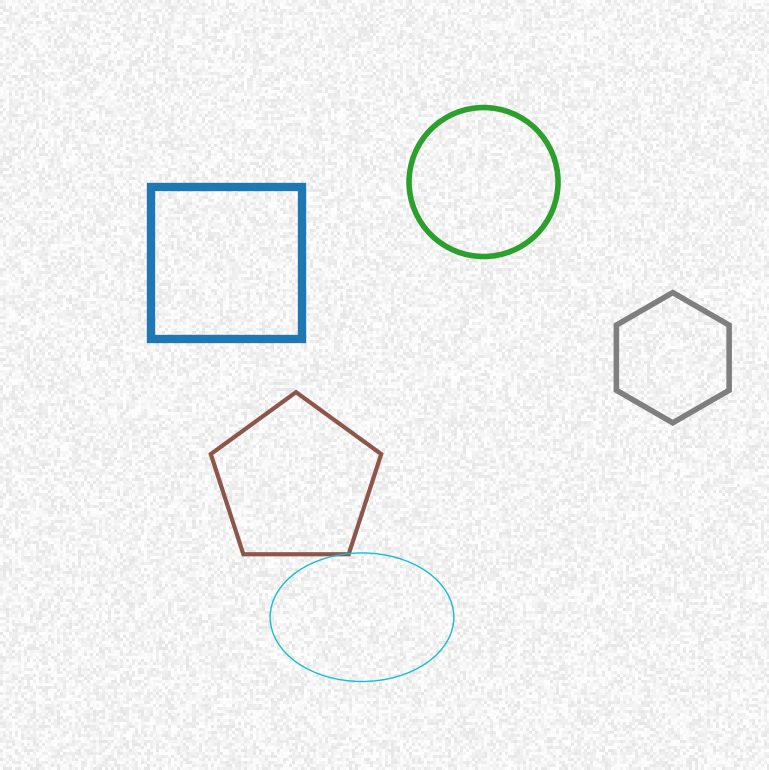[{"shape": "square", "thickness": 3, "radius": 0.49, "center": [0.294, 0.658]}, {"shape": "circle", "thickness": 2, "radius": 0.48, "center": [0.628, 0.764]}, {"shape": "pentagon", "thickness": 1.5, "radius": 0.58, "center": [0.384, 0.374]}, {"shape": "hexagon", "thickness": 2, "radius": 0.42, "center": [0.874, 0.535]}, {"shape": "oval", "thickness": 0.5, "radius": 0.6, "center": [0.47, 0.198]}]